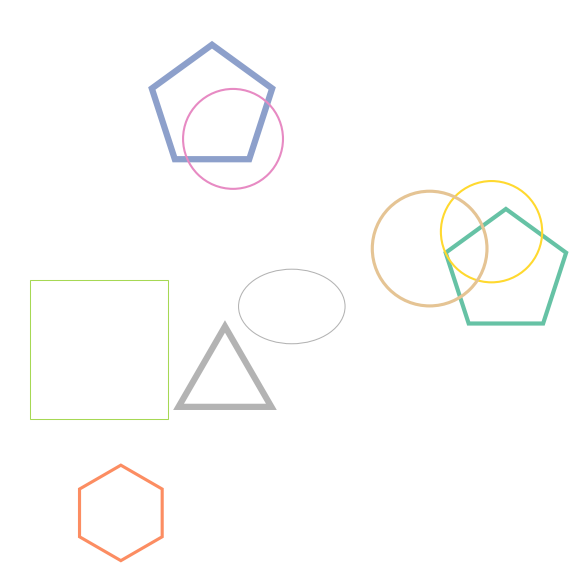[{"shape": "pentagon", "thickness": 2, "radius": 0.55, "center": [0.876, 0.528]}, {"shape": "hexagon", "thickness": 1.5, "radius": 0.41, "center": [0.209, 0.111]}, {"shape": "pentagon", "thickness": 3, "radius": 0.55, "center": [0.367, 0.812]}, {"shape": "circle", "thickness": 1, "radius": 0.43, "center": [0.403, 0.759]}, {"shape": "square", "thickness": 0.5, "radius": 0.6, "center": [0.172, 0.394]}, {"shape": "circle", "thickness": 1, "radius": 0.44, "center": [0.851, 0.598]}, {"shape": "circle", "thickness": 1.5, "radius": 0.5, "center": [0.744, 0.569]}, {"shape": "oval", "thickness": 0.5, "radius": 0.46, "center": [0.505, 0.468]}, {"shape": "triangle", "thickness": 3, "radius": 0.46, "center": [0.39, 0.341]}]